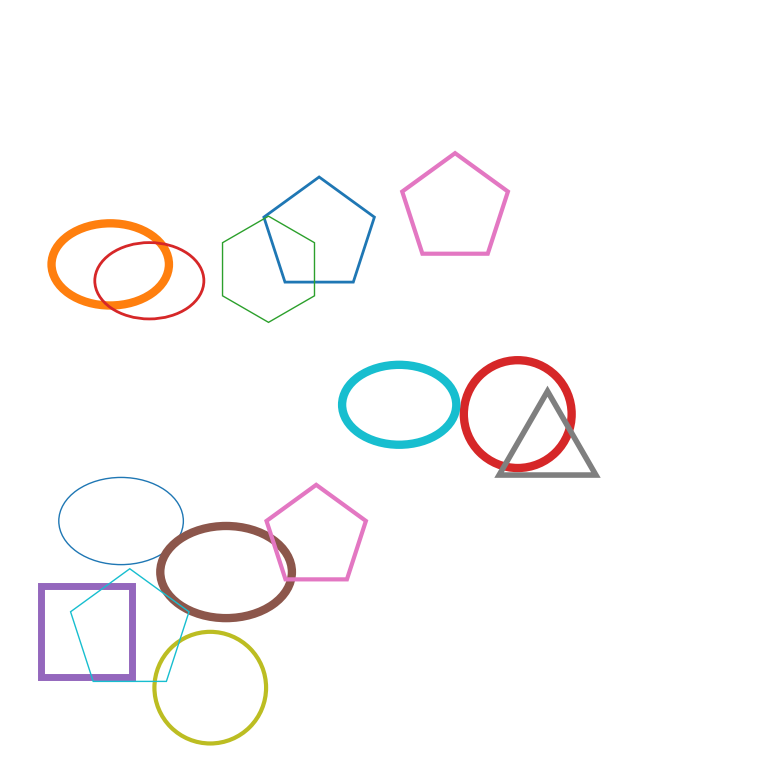[{"shape": "pentagon", "thickness": 1, "radius": 0.38, "center": [0.414, 0.695]}, {"shape": "oval", "thickness": 0.5, "radius": 0.4, "center": [0.157, 0.323]}, {"shape": "oval", "thickness": 3, "radius": 0.38, "center": [0.143, 0.657]}, {"shape": "hexagon", "thickness": 0.5, "radius": 0.34, "center": [0.349, 0.65]}, {"shape": "oval", "thickness": 1, "radius": 0.35, "center": [0.194, 0.635]}, {"shape": "circle", "thickness": 3, "radius": 0.35, "center": [0.672, 0.462]}, {"shape": "square", "thickness": 2.5, "radius": 0.29, "center": [0.112, 0.18]}, {"shape": "oval", "thickness": 3, "radius": 0.43, "center": [0.294, 0.257]}, {"shape": "pentagon", "thickness": 1.5, "radius": 0.34, "center": [0.411, 0.302]}, {"shape": "pentagon", "thickness": 1.5, "radius": 0.36, "center": [0.591, 0.729]}, {"shape": "triangle", "thickness": 2, "radius": 0.36, "center": [0.711, 0.419]}, {"shape": "circle", "thickness": 1.5, "radius": 0.36, "center": [0.273, 0.107]}, {"shape": "oval", "thickness": 3, "radius": 0.37, "center": [0.518, 0.474]}, {"shape": "pentagon", "thickness": 0.5, "radius": 0.4, "center": [0.169, 0.18]}]